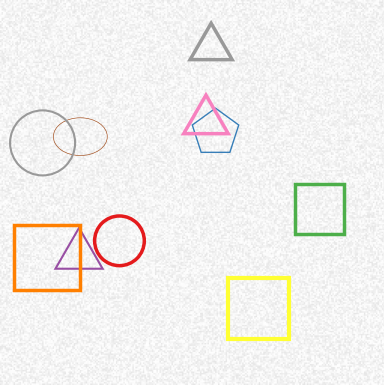[{"shape": "circle", "thickness": 2.5, "radius": 0.32, "center": [0.31, 0.374]}, {"shape": "pentagon", "thickness": 1, "radius": 0.32, "center": [0.56, 0.656]}, {"shape": "square", "thickness": 2.5, "radius": 0.32, "center": [0.83, 0.457]}, {"shape": "triangle", "thickness": 1.5, "radius": 0.35, "center": [0.205, 0.337]}, {"shape": "square", "thickness": 2.5, "radius": 0.43, "center": [0.122, 0.331]}, {"shape": "square", "thickness": 3, "radius": 0.4, "center": [0.671, 0.199]}, {"shape": "oval", "thickness": 0.5, "radius": 0.35, "center": [0.209, 0.645]}, {"shape": "triangle", "thickness": 2.5, "radius": 0.33, "center": [0.535, 0.686]}, {"shape": "circle", "thickness": 1.5, "radius": 0.42, "center": [0.111, 0.629]}, {"shape": "triangle", "thickness": 2.5, "radius": 0.32, "center": [0.548, 0.877]}]